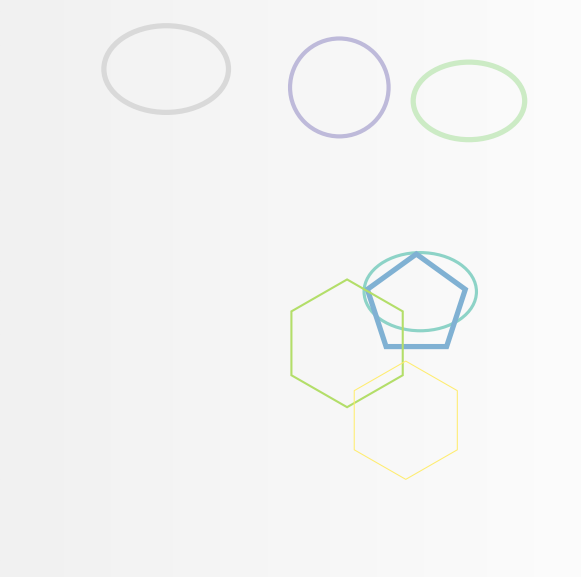[{"shape": "oval", "thickness": 1.5, "radius": 0.48, "center": [0.723, 0.494]}, {"shape": "circle", "thickness": 2, "radius": 0.42, "center": [0.584, 0.848]}, {"shape": "pentagon", "thickness": 2.5, "radius": 0.44, "center": [0.716, 0.471]}, {"shape": "hexagon", "thickness": 1, "radius": 0.55, "center": [0.597, 0.405]}, {"shape": "oval", "thickness": 2.5, "radius": 0.54, "center": [0.286, 0.88]}, {"shape": "oval", "thickness": 2.5, "radius": 0.48, "center": [0.807, 0.824]}, {"shape": "hexagon", "thickness": 0.5, "radius": 0.51, "center": [0.698, 0.271]}]